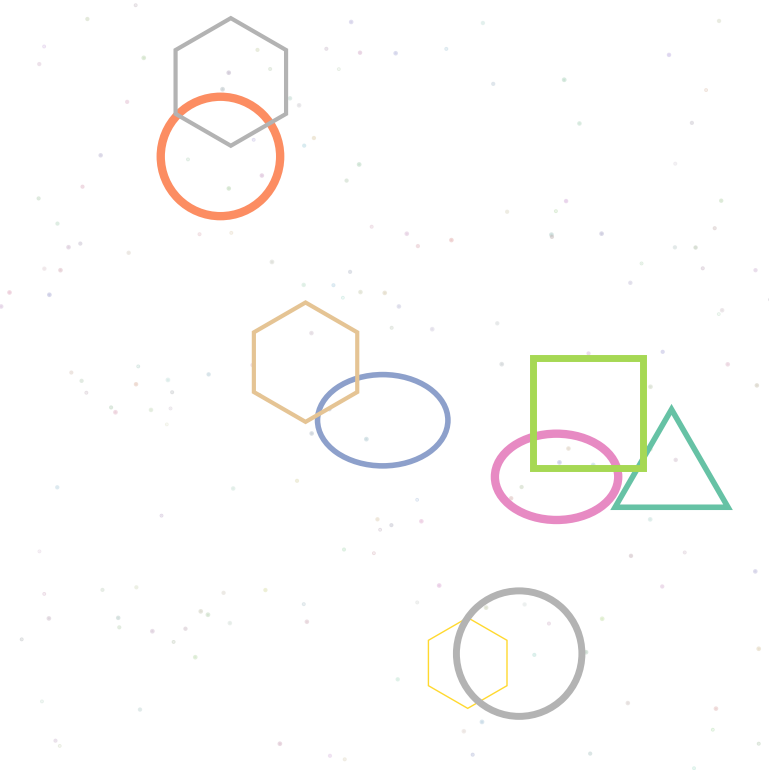[{"shape": "triangle", "thickness": 2, "radius": 0.42, "center": [0.872, 0.384]}, {"shape": "circle", "thickness": 3, "radius": 0.39, "center": [0.286, 0.797]}, {"shape": "oval", "thickness": 2, "radius": 0.42, "center": [0.497, 0.454]}, {"shape": "oval", "thickness": 3, "radius": 0.4, "center": [0.723, 0.381]}, {"shape": "square", "thickness": 2.5, "radius": 0.36, "center": [0.763, 0.464]}, {"shape": "hexagon", "thickness": 0.5, "radius": 0.29, "center": [0.607, 0.139]}, {"shape": "hexagon", "thickness": 1.5, "radius": 0.39, "center": [0.397, 0.53]}, {"shape": "hexagon", "thickness": 1.5, "radius": 0.41, "center": [0.3, 0.894]}, {"shape": "circle", "thickness": 2.5, "radius": 0.41, "center": [0.674, 0.151]}]